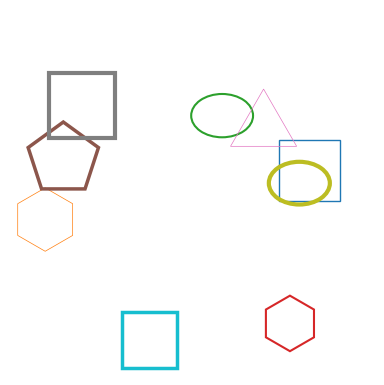[{"shape": "square", "thickness": 1, "radius": 0.39, "center": [0.804, 0.557]}, {"shape": "hexagon", "thickness": 0.5, "radius": 0.41, "center": [0.117, 0.43]}, {"shape": "oval", "thickness": 1.5, "radius": 0.4, "center": [0.577, 0.7]}, {"shape": "hexagon", "thickness": 1.5, "radius": 0.36, "center": [0.753, 0.16]}, {"shape": "pentagon", "thickness": 2.5, "radius": 0.48, "center": [0.164, 0.587]}, {"shape": "triangle", "thickness": 0.5, "radius": 0.5, "center": [0.685, 0.67]}, {"shape": "square", "thickness": 3, "radius": 0.42, "center": [0.213, 0.726]}, {"shape": "oval", "thickness": 3, "radius": 0.4, "center": [0.778, 0.524]}, {"shape": "square", "thickness": 2.5, "radius": 0.36, "center": [0.389, 0.116]}]